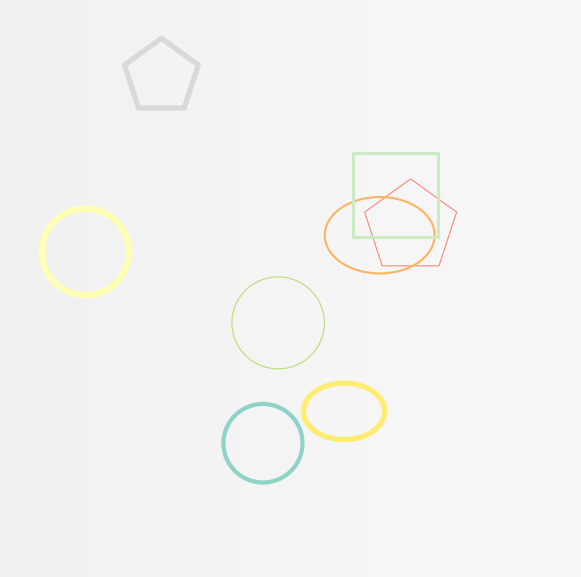[{"shape": "circle", "thickness": 2, "radius": 0.34, "center": [0.452, 0.232]}, {"shape": "circle", "thickness": 3, "radius": 0.37, "center": [0.147, 0.563]}, {"shape": "pentagon", "thickness": 0.5, "radius": 0.42, "center": [0.706, 0.606]}, {"shape": "oval", "thickness": 1, "radius": 0.47, "center": [0.653, 0.592]}, {"shape": "circle", "thickness": 0.5, "radius": 0.4, "center": [0.479, 0.44]}, {"shape": "pentagon", "thickness": 2.5, "radius": 0.33, "center": [0.278, 0.866]}, {"shape": "square", "thickness": 1.5, "radius": 0.36, "center": [0.68, 0.661]}, {"shape": "oval", "thickness": 2.5, "radius": 0.35, "center": [0.592, 0.287]}]